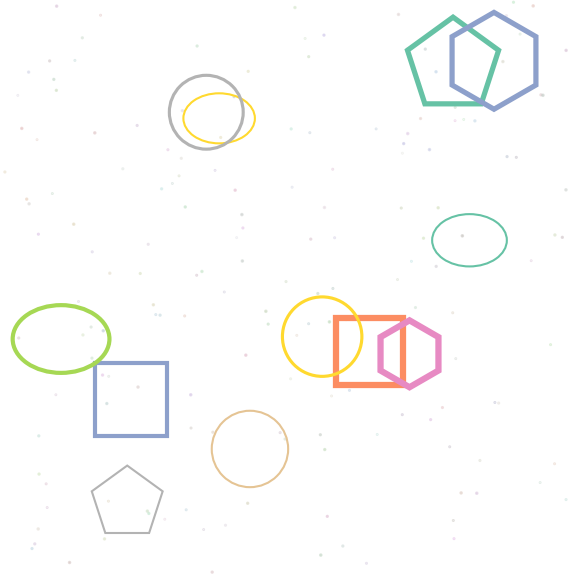[{"shape": "pentagon", "thickness": 2.5, "radius": 0.41, "center": [0.784, 0.886]}, {"shape": "oval", "thickness": 1, "radius": 0.32, "center": [0.813, 0.583]}, {"shape": "square", "thickness": 3, "radius": 0.29, "center": [0.64, 0.39]}, {"shape": "hexagon", "thickness": 2.5, "radius": 0.42, "center": [0.855, 0.894]}, {"shape": "square", "thickness": 2, "radius": 0.32, "center": [0.227, 0.308]}, {"shape": "hexagon", "thickness": 3, "radius": 0.29, "center": [0.709, 0.386]}, {"shape": "oval", "thickness": 2, "radius": 0.42, "center": [0.106, 0.412]}, {"shape": "circle", "thickness": 1.5, "radius": 0.34, "center": [0.558, 0.416]}, {"shape": "oval", "thickness": 1, "radius": 0.31, "center": [0.379, 0.794]}, {"shape": "circle", "thickness": 1, "radius": 0.33, "center": [0.433, 0.222]}, {"shape": "pentagon", "thickness": 1, "radius": 0.32, "center": [0.22, 0.128]}, {"shape": "circle", "thickness": 1.5, "radius": 0.32, "center": [0.357, 0.805]}]